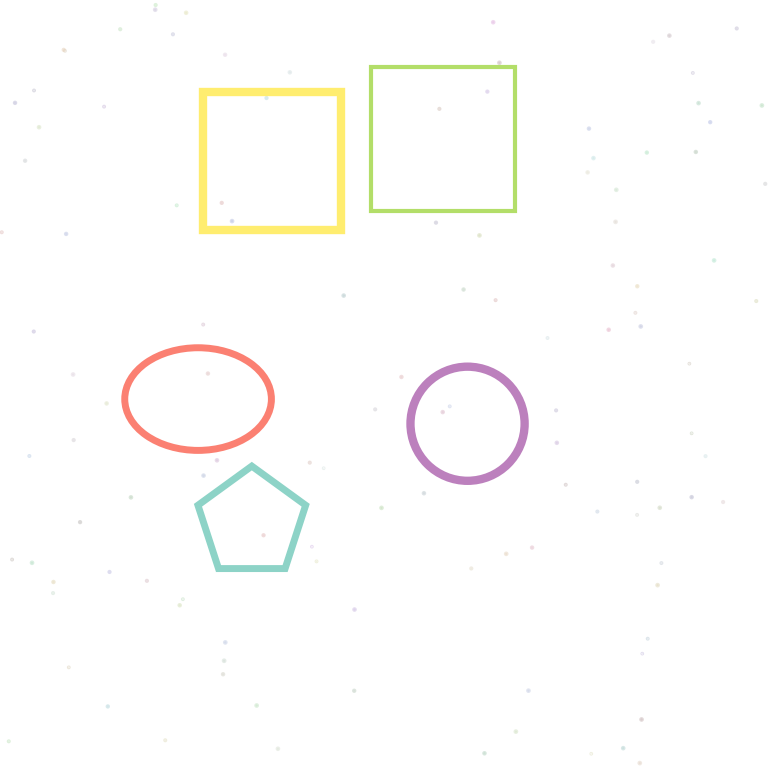[{"shape": "pentagon", "thickness": 2.5, "radius": 0.37, "center": [0.327, 0.321]}, {"shape": "oval", "thickness": 2.5, "radius": 0.48, "center": [0.257, 0.482]}, {"shape": "square", "thickness": 1.5, "radius": 0.47, "center": [0.575, 0.819]}, {"shape": "circle", "thickness": 3, "radius": 0.37, "center": [0.607, 0.45]}, {"shape": "square", "thickness": 3, "radius": 0.45, "center": [0.353, 0.791]}]